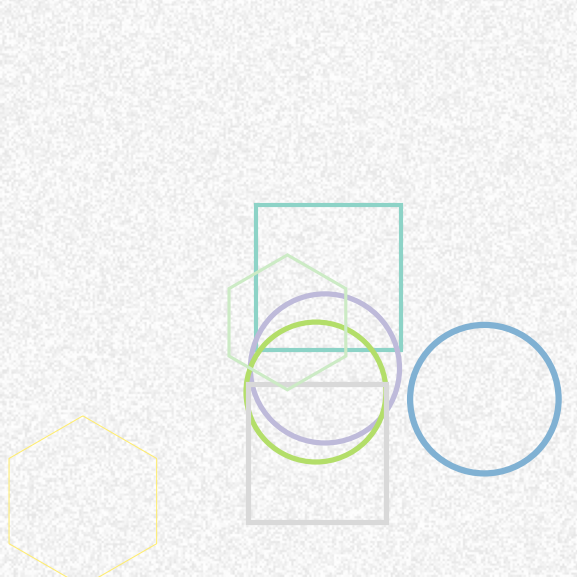[{"shape": "square", "thickness": 2, "radius": 0.63, "center": [0.568, 0.518]}, {"shape": "circle", "thickness": 2.5, "radius": 0.65, "center": [0.563, 0.361]}, {"shape": "circle", "thickness": 3, "radius": 0.64, "center": [0.839, 0.308]}, {"shape": "circle", "thickness": 2.5, "radius": 0.61, "center": [0.547, 0.32]}, {"shape": "square", "thickness": 2.5, "radius": 0.6, "center": [0.549, 0.214]}, {"shape": "hexagon", "thickness": 1.5, "radius": 0.58, "center": [0.498, 0.441]}, {"shape": "hexagon", "thickness": 0.5, "radius": 0.74, "center": [0.143, 0.131]}]